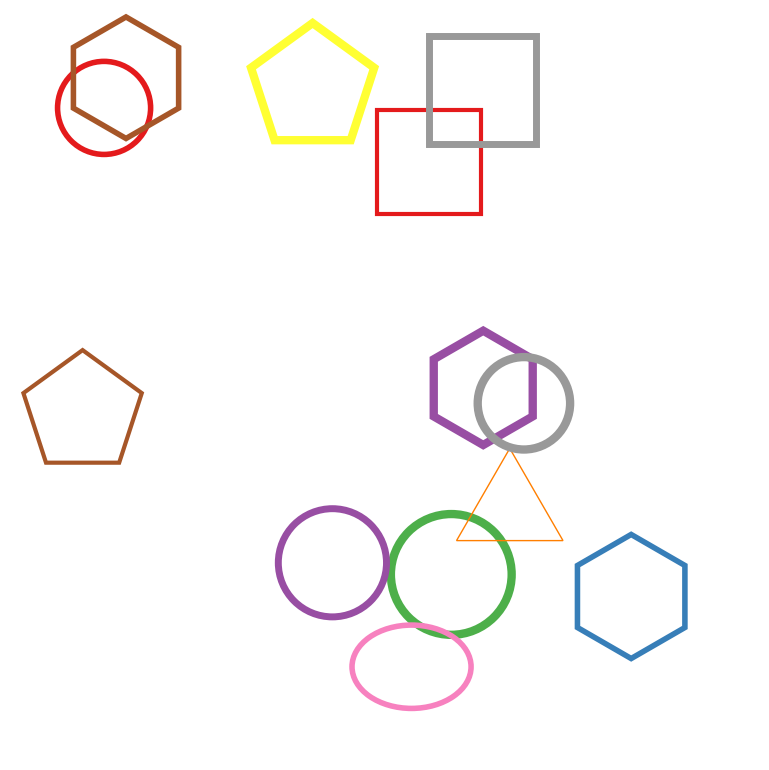[{"shape": "square", "thickness": 1.5, "radius": 0.34, "center": [0.557, 0.79]}, {"shape": "circle", "thickness": 2, "radius": 0.3, "center": [0.135, 0.86]}, {"shape": "hexagon", "thickness": 2, "radius": 0.4, "center": [0.82, 0.225]}, {"shape": "circle", "thickness": 3, "radius": 0.39, "center": [0.586, 0.254]}, {"shape": "hexagon", "thickness": 3, "radius": 0.37, "center": [0.628, 0.496]}, {"shape": "circle", "thickness": 2.5, "radius": 0.35, "center": [0.432, 0.269]}, {"shape": "triangle", "thickness": 0.5, "radius": 0.4, "center": [0.662, 0.338]}, {"shape": "pentagon", "thickness": 3, "radius": 0.42, "center": [0.406, 0.886]}, {"shape": "pentagon", "thickness": 1.5, "radius": 0.4, "center": [0.107, 0.464]}, {"shape": "hexagon", "thickness": 2, "radius": 0.39, "center": [0.164, 0.899]}, {"shape": "oval", "thickness": 2, "radius": 0.39, "center": [0.534, 0.134]}, {"shape": "circle", "thickness": 3, "radius": 0.3, "center": [0.68, 0.476]}, {"shape": "square", "thickness": 2.5, "radius": 0.35, "center": [0.627, 0.883]}]